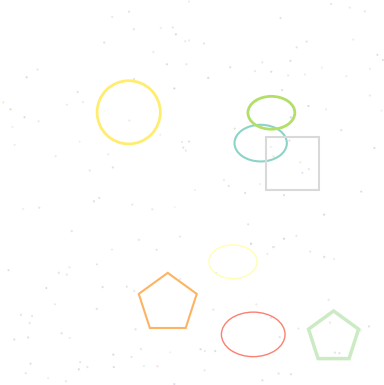[{"shape": "oval", "thickness": 1.5, "radius": 0.34, "center": [0.677, 0.628]}, {"shape": "oval", "thickness": 1, "radius": 0.31, "center": [0.605, 0.32]}, {"shape": "oval", "thickness": 1, "radius": 0.41, "center": [0.658, 0.131]}, {"shape": "pentagon", "thickness": 1.5, "radius": 0.4, "center": [0.436, 0.212]}, {"shape": "oval", "thickness": 2, "radius": 0.3, "center": [0.705, 0.707]}, {"shape": "square", "thickness": 1.5, "radius": 0.35, "center": [0.759, 0.575]}, {"shape": "pentagon", "thickness": 2.5, "radius": 0.34, "center": [0.866, 0.124]}, {"shape": "circle", "thickness": 2, "radius": 0.41, "center": [0.334, 0.708]}]